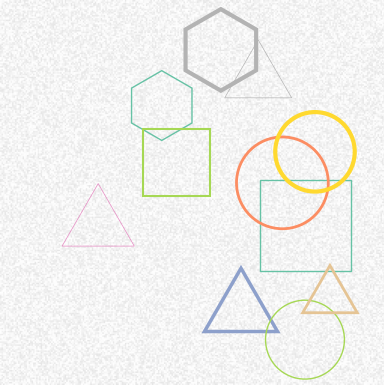[{"shape": "hexagon", "thickness": 1, "radius": 0.45, "center": [0.42, 0.726]}, {"shape": "square", "thickness": 1, "radius": 0.59, "center": [0.794, 0.414]}, {"shape": "circle", "thickness": 2, "radius": 0.6, "center": [0.733, 0.525]}, {"shape": "triangle", "thickness": 2.5, "radius": 0.55, "center": [0.626, 0.194]}, {"shape": "triangle", "thickness": 0.5, "radius": 0.54, "center": [0.255, 0.415]}, {"shape": "circle", "thickness": 1, "radius": 0.51, "center": [0.792, 0.118]}, {"shape": "square", "thickness": 1.5, "radius": 0.44, "center": [0.459, 0.578]}, {"shape": "circle", "thickness": 3, "radius": 0.52, "center": [0.818, 0.606]}, {"shape": "triangle", "thickness": 2, "radius": 0.41, "center": [0.857, 0.229]}, {"shape": "triangle", "thickness": 0.5, "radius": 0.5, "center": [0.671, 0.796]}, {"shape": "hexagon", "thickness": 3, "radius": 0.53, "center": [0.574, 0.87]}]